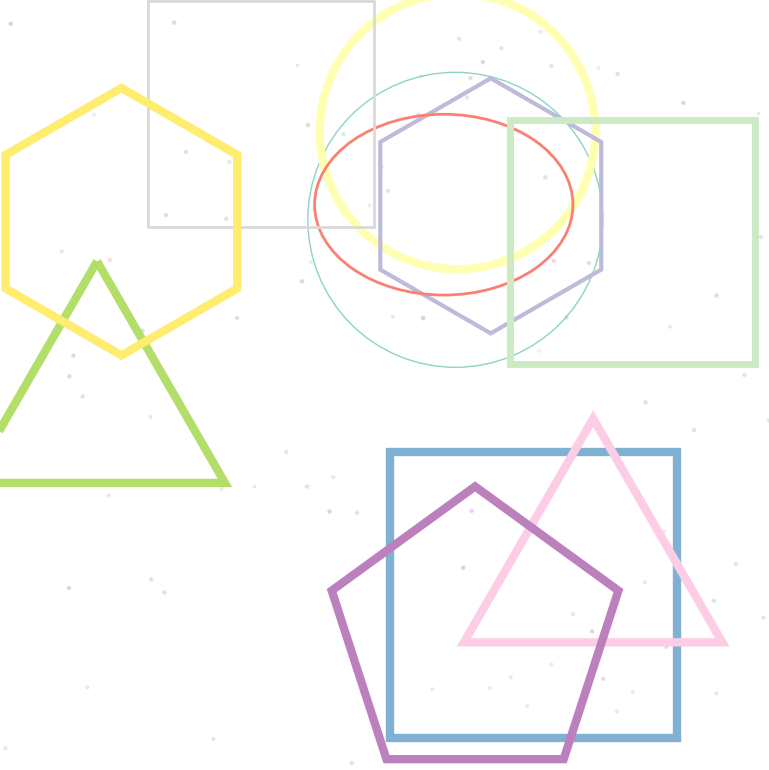[{"shape": "circle", "thickness": 0.5, "radius": 0.96, "center": [0.591, 0.715]}, {"shape": "circle", "thickness": 3, "radius": 0.9, "center": [0.594, 0.829]}, {"shape": "hexagon", "thickness": 1.5, "radius": 0.83, "center": [0.637, 0.733]}, {"shape": "oval", "thickness": 1, "radius": 0.84, "center": [0.576, 0.734]}, {"shape": "square", "thickness": 3, "radius": 0.93, "center": [0.693, 0.228]}, {"shape": "triangle", "thickness": 3, "radius": 0.96, "center": [0.126, 0.469]}, {"shape": "triangle", "thickness": 3, "radius": 0.97, "center": [0.77, 0.263]}, {"shape": "square", "thickness": 1, "radius": 0.74, "center": [0.339, 0.852]}, {"shape": "pentagon", "thickness": 3, "radius": 0.98, "center": [0.617, 0.172]}, {"shape": "square", "thickness": 2.5, "radius": 0.79, "center": [0.821, 0.686]}, {"shape": "hexagon", "thickness": 3, "radius": 0.87, "center": [0.158, 0.712]}]